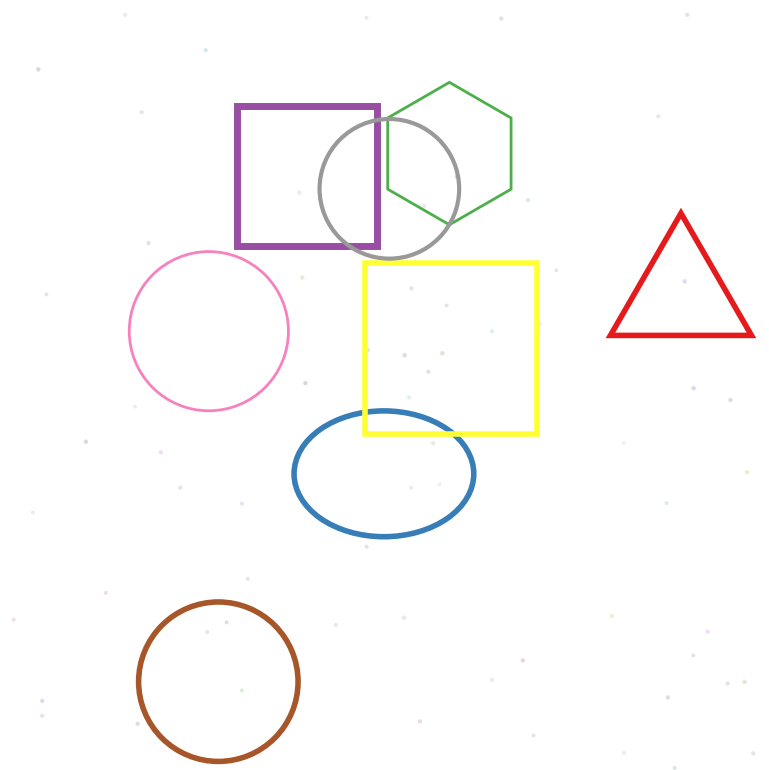[{"shape": "triangle", "thickness": 2, "radius": 0.53, "center": [0.884, 0.617]}, {"shape": "oval", "thickness": 2, "radius": 0.58, "center": [0.499, 0.385]}, {"shape": "hexagon", "thickness": 1, "radius": 0.46, "center": [0.584, 0.801]}, {"shape": "square", "thickness": 2.5, "radius": 0.45, "center": [0.399, 0.771]}, {"shape": "square", "thickness": 2, "radius": 0.56, "center": [0.586, 0.547]}, {"shape": "circle", "thickness": 2, "radius": 0.52, "center": [0.284, 0.115]}, {"shape": "circle", "thickness": 1, "radius": 0.52, "center": [0.271, 0.57]}, {"shape": "circle", "thickness": 1.5, "radius": 0.45, "center": [0.506, 0.755]}]